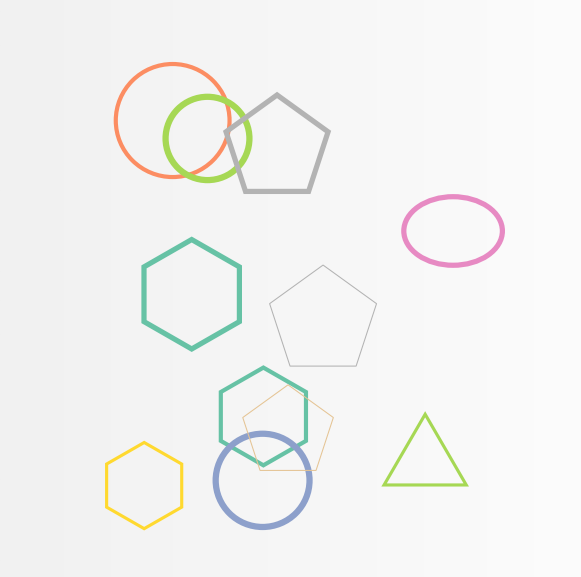[{"shape": "hexagon", "thickness": 2, "radius": 0.42, "center": [0.453, 0.278]}, {"shape": "hexagon", "thickness": 2.5, "radius": 0.47, "center": [0.33, 0.49]}, {"shape": "circle", "thickness": 2, "radius": 0.49, "center": [0.297, 0.79]}, {"shape": "circle", "thickness": 3, "radius": 0.4, "center": [0.452, 0.167]}, {"shape": "oval", "thickness": 2.5, "radius": 0.42, "center": [0.78, 0.599]}, {"shape": "triangle", "thickness": 1.5, "radius": 0.41, "center": [0.731, 0.2]}, {"shape": "circle", "thickness": 3, "radius": 0.36, "center": [0.357, 0.759]}, {"shape": "hexagon", "thickness": 1.5, "radius": 0.37, "center": [0.248, 0.158]}, {"shape": "pentagon", "thickness": 0.5, "radius": 0.41, "center": [0.496, 0.251]}, {"shape": "pentagon", "thickness": 2.5, "radius": 0.46, "center": [0.477, 0.742]}, {"shape": "pentagon", "thickness": 0.5, "radius": 0.48, "center": [0.556, 0.443]}]